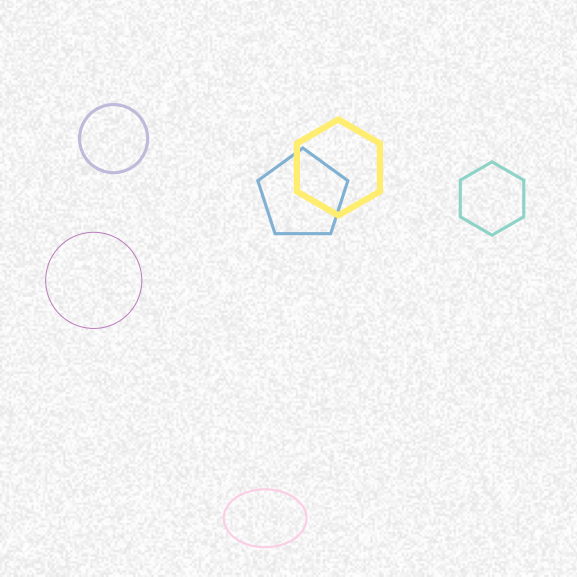[{"shape": "hexagon", "thickness": 1.5, "radius": 0.32, "center": [0.852, 0.655]}, {"shape": "circle", "thickness": 1.5, "radius": 0.29, "center": [0.197, 0.759]}, {"shape": "pentagon", "thickness": 1.5, "radius": 0.41, "center": [0.524, 0.661]}, {"shape": "oval", "thickness": 1, "radius": 0.36, "center": [0.459, 0.102]}, {"shape": "circle", "thickness": 0.5, "radius": 0.42, "center": [0.162, 0.514]}, {"shape": "hexagon", "thickness": 3, "radius": 0.42, "center": [0.586, 0.709]}]